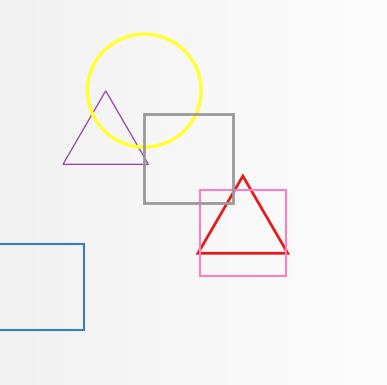[{"shape": "triangle", "thickness": 2, "radius": 0.67, "center": [0.627, 0.409]}, {"shape": "square", "thickness": 1.5, "radius": 0.56, "center": [0.105, 0.255]}, {"shape": "triangle", "thickness": 1, "radius": 0.64, "center": [0.273, 0.637]}, {"shape": "circle", "thickness": 2.5, "radius": 0.73, "center": [0.372, 0.765]}, {"shape": "square", "thickness": 1.5, "radius": 0.56, "center": [0.627, 0.396]}, {"shape": "square", "thickness": 2, "radius": 0.57, "center": [0.487, 0.588]}]